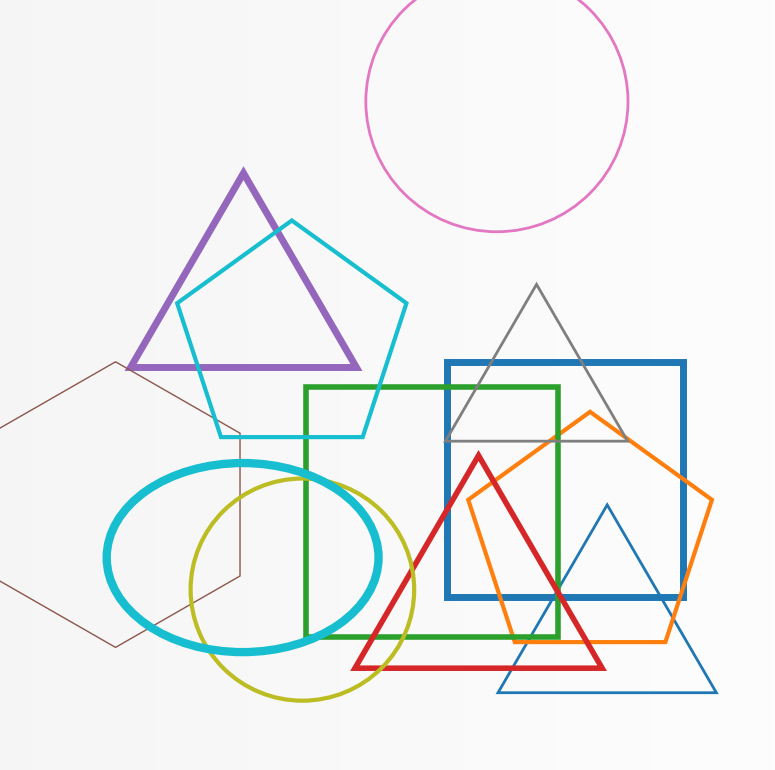[{"shape": "square", "thickness": 2.5, "radius": 0.76, "center": [0.729, 0.377]}, {"shape": "triangle", "thickness": 1, "radius": 0.81, "center": [0.783, 0.182]}, {"shape": "pentagon", "thickness": 1.5, "radius": 0.83, "center": [0.761, 0.3]}, {"shape": "square", "thickness": 2, "radius": 0.81, "center": [0.557, 0.335]}, {"shape": "triangle", "thickness": 2, "radius": 0.92, "center": [0.617, 0.224]}, {"shape": "triangle", "thickness": 2.5, "radius": 0.84, "center": [0.314, 0.607]}, {"shape": "hexagon", "thickness": 0.5, "radius": 0.93, "center": [0.149, 0.345]}, {"shape": "circle", "thickness": 1, "radius": 0.85, "center": [0.641, 0.868]}, {"shape": "triangle", "thickness": 1, "radius": 0.68, "center": [0.692, 0.495]}, {"shape": "circle", "thickness": 1.5, "radius": 0.72, "center": [0.39, 0.234]}, {"shape": "oval", "thickness": 3, "radius": 0.88, "center": [0.313, 0.276]}, {"shape": "pentagon", "thickness": 1.5, "radius": 0.78, "center": [0.377, 0.558]}]